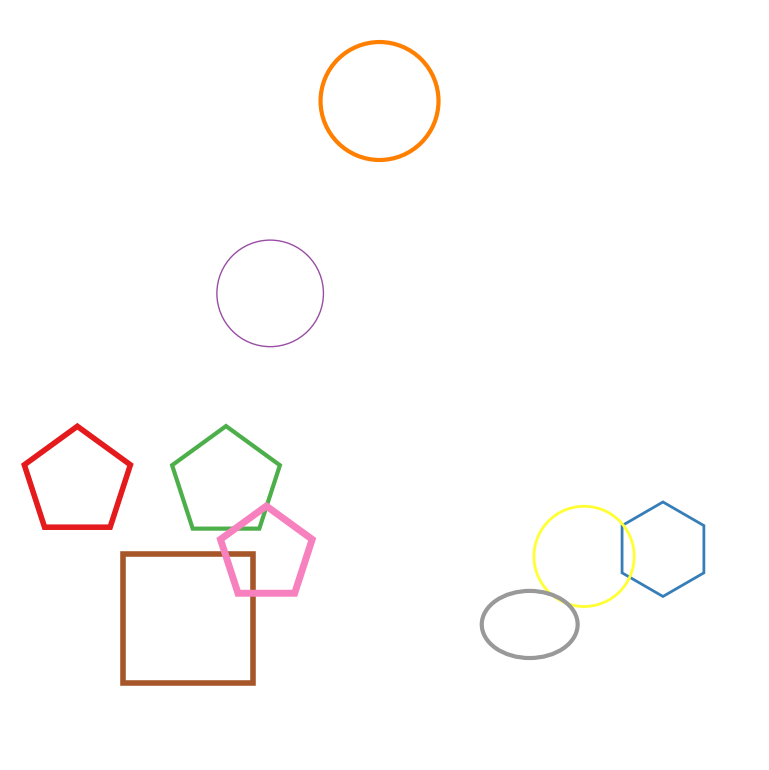[{"shape": "pentagon", "thickness": 2, "radius": 0.36, "center": [0.1, 0.374]}, {"shape": "hexagon", "thickness": 1, "radius": 0.31, "center": [0.861, 0.287]}, {"shape": "pentagon", "thickness": 1.5, "radius": 0.37, "center": [0.294, 0.373]}, {"shape": "circle", "thickness": 0.5, "radius": 0.35, "center": [0.351, 0.619]}, {"shape": "circle", "thickness": 1.5, "radius": 0.38, "center": [0.493, 0.869]}, {"shape": "circle", "thickness": 1, "radius": 0.33, "center": [0.759, 0.277]}, {"shape": "square", "thickness": 2, "radius": 0.42, "center": [0.244, 0.197]}, {"shape": "pentagon", "thickness": 2.5, "radius": 0.31, "center": [0.346, 0.28]}, {"shape": "oval", "thickness": 1.5, "radius": 0.31, "center": [0.688, 0.189]}]